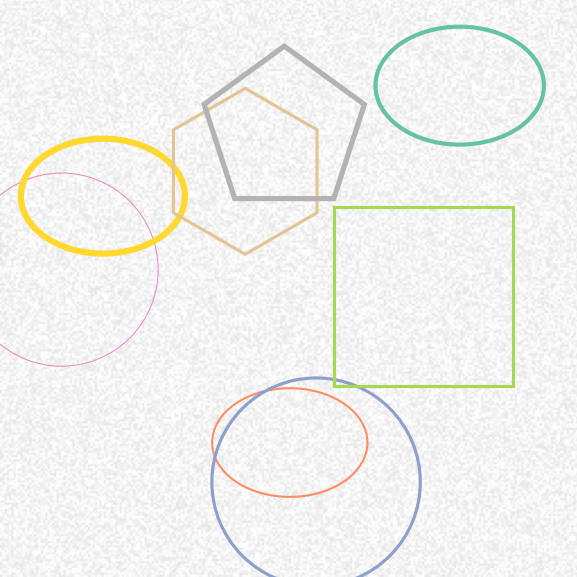[{"shape": "oval", "thickness": 2, "radius": 0.73, "center": [0.796, 0.851]}, {"shape": "oval", "thickness": 1, "radius": 0.67, "center": [0.502, 0.233]}, {"shape": "circle", "thickness": 1.5, "radius": 0.9, "center": [0.547, 0.164]}, {"shape": "circle", "thickness": 0.5, "radius": 0.84, "center": [0.107, 0.532]}, {"shape": "square", "thickness": 1.5, "radius": 0.78, "center": [0.733, 0.485]}, {"shape": "oval", "thickness": 3, "radius": 0.71, "center": [0.178, 0.659]}, {"shape": "hexagon", "thickness": 1.5, "radius": 0.72, "center": [0.425, 0.703]}, {"shape": "pentagon", "thickness": 2.5, "radius": 0.73, "center": [0.492, 0.773]}]